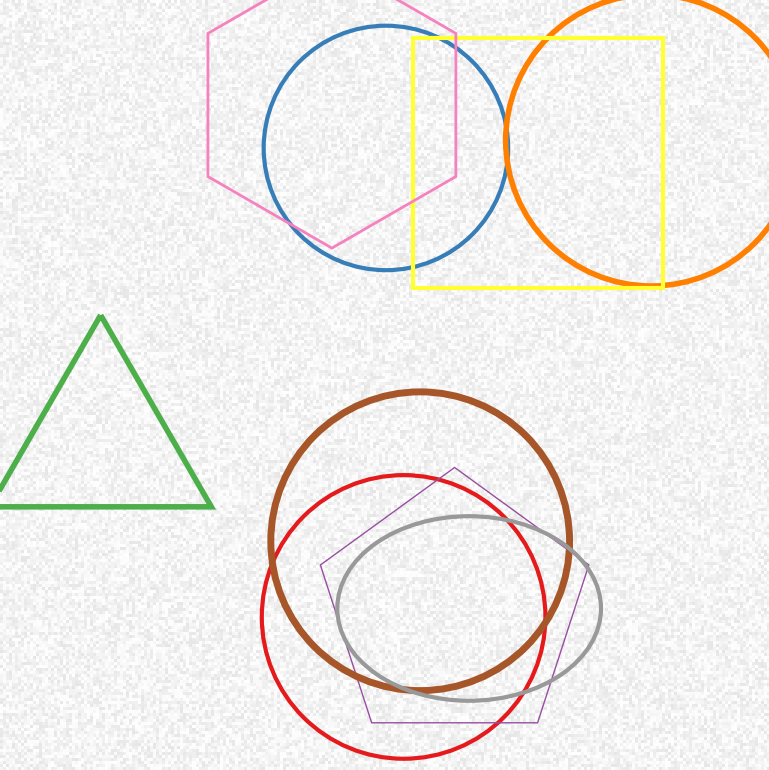[{"shape": "circle", "thickness": 1.5, "radius": 0.92, "center": [0.524, 0.199]}, {"shape": "circle", "thickness": 1.5, "radius": 0.79, "center": [0.501, 0.808]}, {"shape": "triangle", "thickness": 2, "radius": 0.83, "center": [0.131, 0.425]}, {"shape": "pentagon", "thickness": 0.5, "radius": 0.92, "center": [0.59, 0.21]}, {"shape": "circle", "thickness": 2, "radius": 0.95, "center": [0.846, 0.818]}, {"shape": "square", "thickness": 1.5, "radius": 0.81, "center": [0.698, 0.788]}, {"shape": "circle", "thickness": 2.5, "radius": 0.97, "center": [0.546, 0.297]}, {"shape": "hexagon", "thickness": 1, "radius": 0.93, "center": [0.431, 0.864]}, {"shape": "oval", "thickness": 1.5, "radius": 0.86, "center": [0.609, 0.21]}]